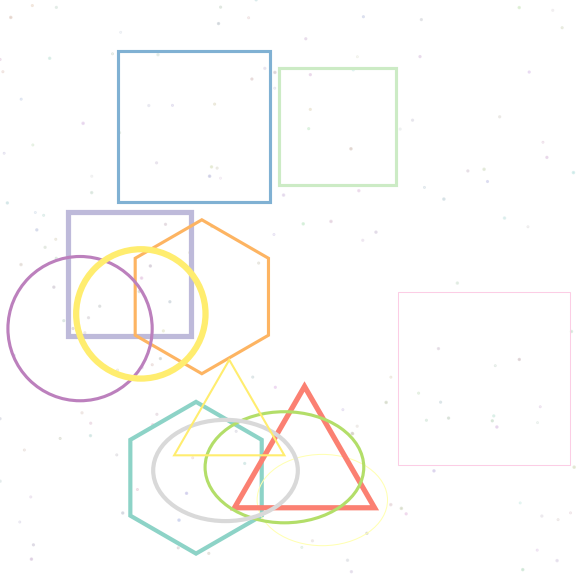[{"shape": "hexagon", "thickness": 2, "radius": 0.66, "center": [0.339, 0.172]}, {"shape": "oval", "thickness": 0.5, "radius": 0.56, "center": [0.558, 0.133]}, {"shape": "square", "thickness": 2.5, "radius": 0.53, "center": [0.224, 0.525]}, {"shape": "triangle", "thickness": 2.5, "radius": 0.7, "center": [0.527, 0.19]}, {"shape": "square", "thickness": 1.5, "radius": 0.66, "center": [0.336, 0.781]}, {"shape": "hexagon", "thickness": 1.5, "radius": 0.67, "center": [0.349, 0.485]}, {"shape": "oval", "thickness": 1.5, "radius": 0.69, "center": [0.493, 0.19]}, {"shape": "square", "thickness": 0.5, "radius": 0.75, "center": [0.838, 0.344]}, {"shape": "oval", "thickness": 2, "radius": 0.63, "center": [0.39, 0.184]}, {"shape": "circle", "thickness": 1.5, "radius": 0.62, "center": [0.139, 0.43]}, {"shape": "square", "thickness": 1.5, "radius": 0.5, "center": [0.584, 0.78]}, {"shape": "triangle", "thickness": 1, "radius": 0.55, "center": [0.397, 0.266]}, {"shape": "circle", "thickness": 3, "radius": 0.56, "center": [0.244, 0.456]}]